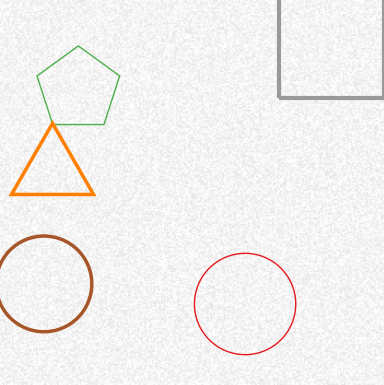[{"shape": "circle", "thickness": 1, "radius": 0.66, "center": [0.637, 0.21]}, {"shape": "pentagon", "thickness": 1, "radius": 0.56, "center": [0.204, 0.768]}, {"shape": "triangle", "thickness": 2.5, "radius": 0.62, "center": [0.136, 0.556]}, {"shape": "circle", "thickness": 2.5, "radius": 0.62, "center": [0.114, 0.263]}, {"shape": "square", "thickness": 3, "radius": 0.68, "center": [0.862, 0.882]}]